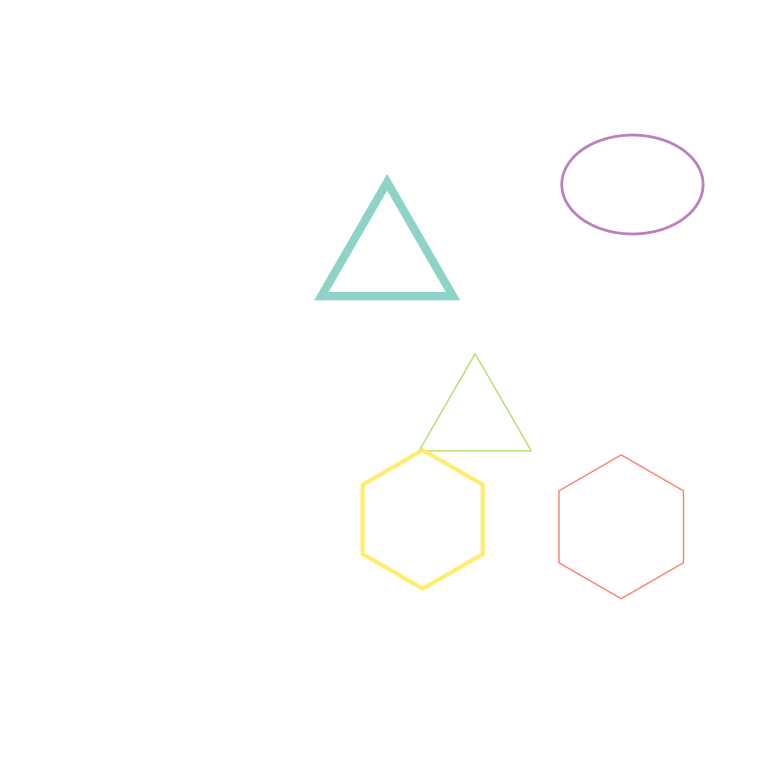[{"shape": "triangle", "thickness": 3, "radius": 0.49, "center": [0.503, 0.665]}, {"shape": "hexagon", "thickness": 0.5, "radius": 0.47, "center": [0.807, 0.316]}, {"shape": "triangle", "thickness": 0.5, "radius": 0.42, "center": [0.617, 0.457]}, {"shape": "oval", "thickness": 1, "radius": 0.46, "center": [0.821, 0.76]}, {"shape": "hexagon", "thickness": 1.5, "radius": 0.45, "center": [0.549, 0.325]}]